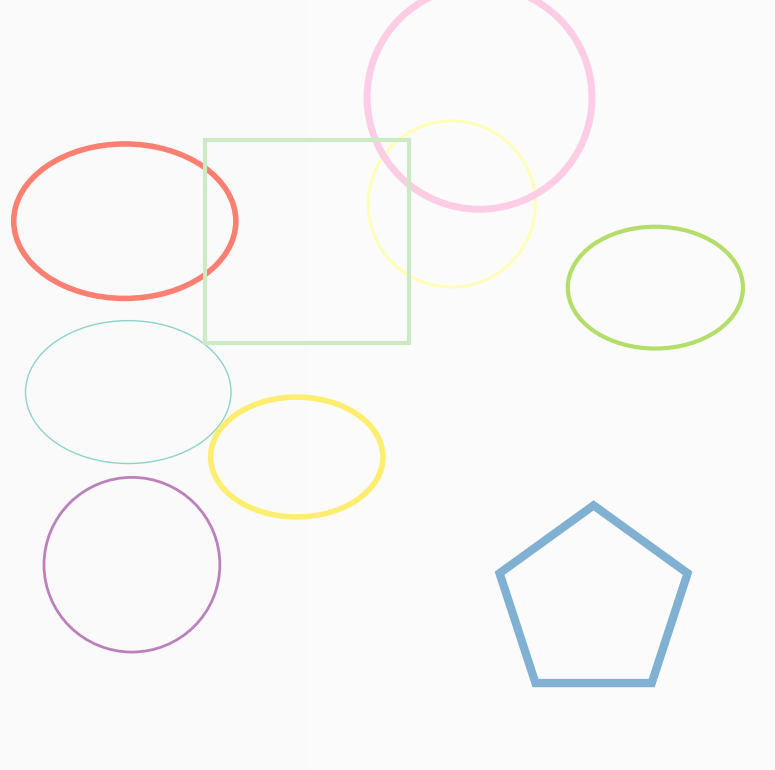[{"shape": "oval", "thickness": 0.5, "radius": 0.66, "center": [0.166, 0.491]}, {"shape": "circle", "thickness": 1, "radius": 0.54, "center": [0.583, 0.735]}, {"shape": "oval", "thickness": 2, "radius": 0.72, "center": [0.161, 0.713]}, {"shape": "pentagon", "thickness": 3, "radius": 0.64, "center": [0.766, 0.216]}, {"shape": "oval", "thickness": 1.5, "radius": 0.57, "center": [0.846, 0.626]}, {"shape": "circle", "thickness": 2.5, "radius": 0.73, "center": [0.619, 0.873]}, {"shape": "circle", "thickness": 1, "radius": 0.57, "center": [0.17, 0.267]}, {"shape": "square", "thickness": 1.5, "radius": 0.66, "center": [0.397, 0.686]}, {"shape": "oval", "thickness": 2, "radius": 0.56, "center": [0.383, 0.406]}]